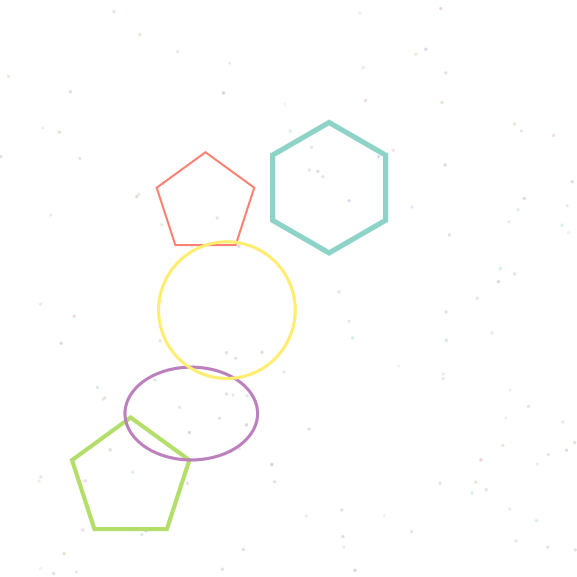[{"shape": "hexagon", "thickness": 2.5, "radius": 0.56, "center": [0.57, 0.674]}, {"shape": "pentagon", "thickness": 1, "radius": 0.44, "center": [0.356, 0.647]}, {"shape": "pentagon", "thickness": 2, "radius": 0.53, "center": [0.226, 0.169]}, {"shape": "oval", "thickness": 1.5, "radius": 0.57, "center": [0.331, 0.283]}, {"shape": "circle", "thickness": 1.5, "radius": 0.59, "center": [0.393, 0.462]}]